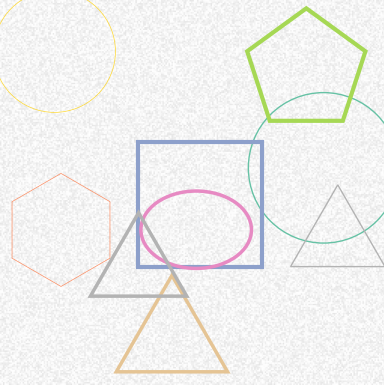[{"shape": "circle", "thickness": 1, "radius": 0.98, "center": [0.84, 0.564]}, {"shape": "hexagon", "thickness": 0.5, "radius": 0.73, "center": [0.158, 0.403]}, {"shape": "square", "thickness": 3, "radius": 0.81, "center": [0.52, 0.469]}, {"shape": "oval", "thickness": 2.5, "radius": 0.72, "center": [0.51, 0.403]}, {"shape": "pentagon", "thickness": 3, "radius": 0.81, "center": [0.796, 0.817]}, {"shape": "circle", "thickness": 0.5, "radius": 0.79, "center": [0.141, 0.866]}, {"shape": "triangle", "thickness": 2.5, "radius": 0.83, "center": [0.447, 0.118]}, {"shape": "triangle", "thickness": 2.5, "radius": 0.72, "center": [0.36, 0.303]}, {"shape": "triangle", "thickness": 1, "radius": 0.71, "center": [0.877, 0.378]}]